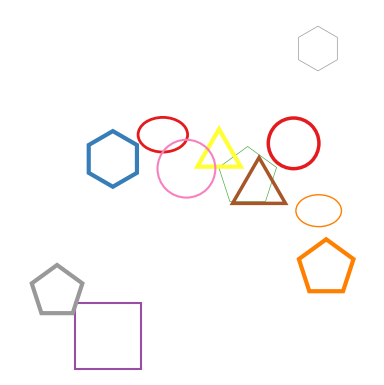[{"shape": "oval", "thickness": 2, "radius": 0.32, "center": [0.423, 0.65]}, {"shape": "circle", "thickness": 2.5, "radius": 0.33, "center": [0.763, 0.628]}, {"shape": "hexagon", "thickness": 3, "radius": 0.36, "center": [0.293, 0.587]}, {"shape": "pentagon", "thickness": 0.5, "radius": 0.39, "center": [0.643, 0.541]}, {"shape": "square", "thickness": 1.5, "radius": 0.43, "center": [0.281, 0.127]}, {"shape": "oval", "thickness": 1, "radius": 0.3, "center": [0.828, 0.453]}, {"shape": "pentagon", "thickness": 3, "radius": 0.37, "center": [0.847, 0.304]}, {"shape": "triangle", "thickness": 3, "radius": 0.32, "center": [0.569, 0.6]}, {"shape": "triangle", "thickness": 2.5, "radius": 0.4, "center": [0.673, 0.511]}, {"shape": "circle", "thickness": 1.5, "radius": 0.38, "center": [0.484, 0.562]}, {"shape": "hexagon", "thickness": 0.5, "radius": 0.29, "center": [0.826, 0.874]}, {"shape": "pentagon", "thickness": 3, "radius": 0.35, "center": [0.148, 0.243]}]